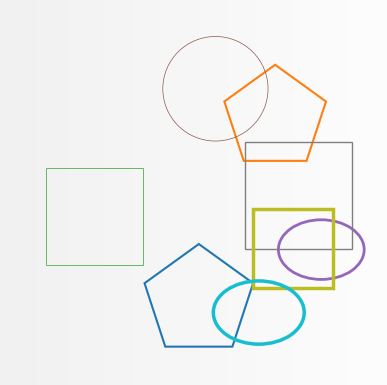[{"shape": "pentagon", "thickness": 1.5, "radius": 0.74, "center": [0.513, 0.219]}, {"shape": "pentagon", "thickness": 1.5, "radius": 0.69, "center": [0.71, 0.694]}, {"shape": "square", "thickness": 0.5, "radius": 0.63, "center": [0.244, 0.438]}, {"shape": "oval", "thickness": 2, "radius": 0.55, "center": [0.829, 0.352]}, {"shape": "circle", "thickness": 0.5, "radius": 0.68, "center": [0.556, 0.769]}, {"shape": "square", "thickness": 1, "radius": 0.69, "center": [0.77, 0.492]}, {"shape": "square", "thickness": 2.5, "radius": 0.52, "center": [0.755, 0.354]}, {"shape": "oval", "thickness": 2.5, "radius": 0.59, "center": [0.668, 0.188]}]